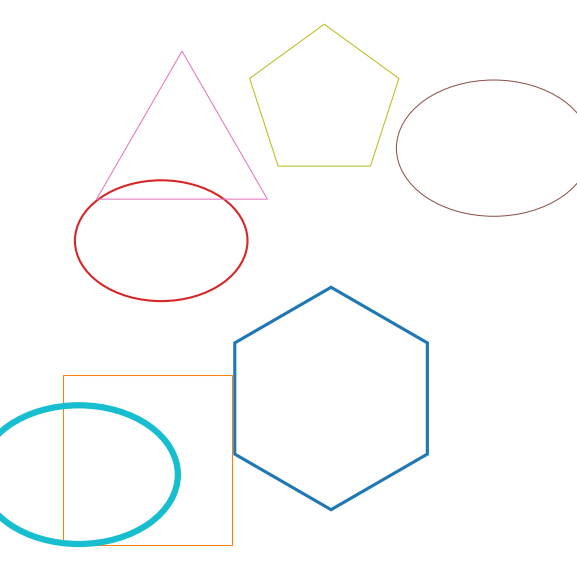[{"shape": "hexagon", "thickness": 1.5, "radius": 0.96, "center": [0.573, 0.309]}, {"shape": "square", "thickness": 0.5, "radius": 0.73, "center": [0.256, 0.202]}, {"shape": "oval", "thickness": 1, "radius": 0.75, "center": [0.279, 0.582]}, {"shape": "oval", "thickness": 0.5, "radius": 0.84, "center": [0.855, 0.743]}, {"shape": "triangle", "thickness": 0.5, "radius": 0.85, "center": [0.315, 0.74]}, {"shape": "pentagon", "thickness": 0.5, "radius": 0.68, "center": [0.562, 0.821]}, {"shape": "oval", "thickness": 3, "radius": 0.86, "center": [0.136, 0.177]}]